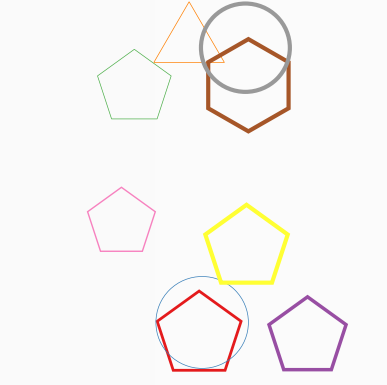[{"shape": "pentagon", "thickness": 2, "radius": 0.57, "center": [0.514, 0.13]}, {"shape": "circle", "thickness": 0.5, "radius": 0.6, "center": [0.522, 0.162]}, {"shape": "pentagon", "thickness": 0.5, "radius": 0.5, "center": [0.347, 0.772]}, {"shape": "pentagon", "thickness": 2.5, "radius": 0.52, "center": [0.794, 0.124]}, {"shape": "triangle", "thickness": 0.5, "radius": 0.53, "center": [0.488, 0.89]}, {"shape": "pentagon", "thickness": 3, "radius": 0.56, "center": [0.636, 0.356]}, {"shape": "hexagon", "thickness": 3, "radius": 0.6, "center": [0.641, 0.779]}, {"shape": "pentagon", "thickness": 1, "radius": 0.46, "center": [0.313, 0.422]}, {"shape": "circle", "thickness": 3, "radius": 0.57, "center": [0.633, 0.876]}]